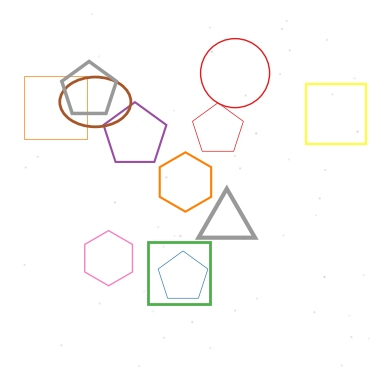[{"shape": "circle", "thickness": 1, "radius": 0.45, "center": [0.611, 0.81]}, {"shape": "pentagon", "thickness": 0.5, "radius": 0.35, "center": [0.566, 0.663]}, {"shape": "pentagon", "thickness": 0.5, "radius": 0.34, "center": [0.475, 0.28]}, {"shape": "square", "thickness": 2, "radius": 0.4, "center": [0.464, 0.291]}, {"shape": "pentagon", "thickness": 1.5, "radius": 0.43, "center": [0.351, 0.649]}, {"shape": "square", "thickness": 0.5, "radius": 0.41, "center": [0.145, 0.72]}, {"shape": "hexagon", "thickness": 1.5, "radius": 0.39, "center": [0.482, 0.527]}, {"shape": "square", "thickness": 1.5, "radius": 0.39, "center": [0.874, 0.705]}, {"shape": "oval", "thickness": 2, "radius": 0.46, "center": [0.248, 0.735]}, {"shape": "hexagon", "thickness": 1, "radius": 0.36, "center": [0.282, 0.329]}, {"shape": "triangle", "thickness": 3, "radius": 0.42, "center": [0.589, 0.425]}, {"shape": "pentagon", "thickness": 2.5, "radius": 0.37, "center": [0.231, 0.766]}]